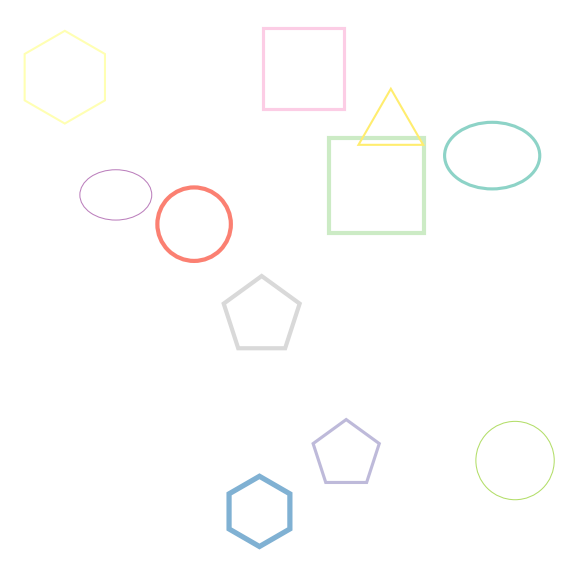[{"shape": "oval", "thickness": 1.5, "radius": 0.41, "center": [0.852, 0.73]}, {"shape": "hexagon", "thickness": 1, "radius": 0.4, "center": [0.112, 0.865]}, {"shape": "pentagon", "thickness": 1.5, "radius": 0.3, "center": [0.599, 0.212]}, {"shape": "circle", "thickness": 2, "radius": 0.32, "center": [0.336, 0.611]}, {"shape": "hexagon", "thickness": 2.5, "radius": 0.3, "center": [0.449, 0.114]}, {"shape": "circle", "thickness": 0.5, "radius": 0.34, "center": [0.892, 0.202]}, {"shape": "square", "thickness": 1.5, "radius": 0.35, "center": [0.526, 0.88]}, {"shape": "pentagon", "thickness": 2, "radius": 0.35, "center": [0.453, 0.452]}, {"shape": "oval", "thickness": 0.5, "radius": 0.31, "center": [0.201, 0.662]}, {"shape": "square", "thickness": 2, "radius": 0.41, "center": [0.651, 0.677]}, {"shape": "triangle", "thickness": 1, "radius": 0.32, "center": [0.677, 0.781]}]